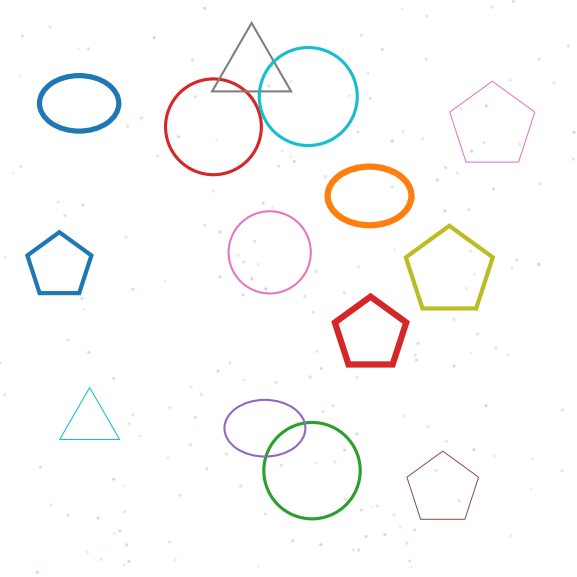[{"shape": "pentagon", "thickness": 2, "radius": 0.29, "center": [0.103, 0.539]}, {"shape": "oval", "thickness": 2.5, "radius": 0.34, "center": [0.137, 0.82]}, {"shape": "oval", "thickness": 3, "radius": 0.36, "center": [0.64, 0.66]}, {"shape": "circle", "thickness": 1.5, "radius": 0.42, "center": [0.54, 0.184]}, {"shape": "pentagon", "thickness": 3, "radius": 0.32, "center": [0.642, 0.421]}, {"shape": "circle", "thickness": 1.5, "radius": 0.41, "center": [0.37, 0.78]}, {"shape": "oval", "thickness": 1, "radius": 0.35, "center": [0.459, 0.258]}, {"shape": "pentagon", "thickness": 0.5, "radius": 0.33, "center": [0.767, 0.153]}, {"shape": "pentagon", "thickness": 0.5, "radius": 0.39, "center": [0.852, 0.781]}, {"shape": "circle", "thickness": 1, "radius": 0.36, "center": [0.467, 0.562]}, {"shape": "triangle", "thickness": 1, "radius": 0.39, "center": [0.436, 0.88]}, {"shape": "pentagon", "thickness": 2, "radius": 0.4, "center": [0.778, 0.529]}, {"shape": "circle", "thickness": 1.5, "radius": 0.42, "center": [0.534, 0.832]}, {"shape": "triangle", "thickness": 0.5, "radius": 0.3, "center": [0.155, 0.268]}]